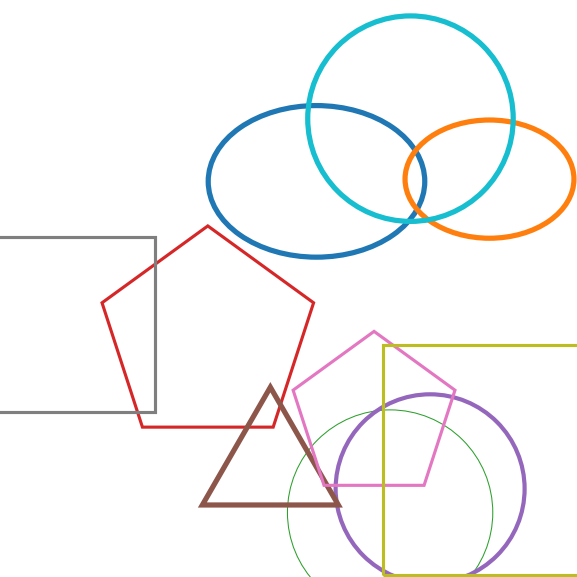[{"shape": "oval", "thickness": 2.5, "radius": 0.94, "center": [0.548, 0.685]}, {"shape": "oval", "thickness": 2.5, "radius": 0.73, "center": [0.848, 0.689]}, {"shape": "circle", "thickness": 0.5, "radius": 0.89, "center": [0.676, 0.112]}, {"shape": "pentagon", "thickness": 1.5, "radius": 0.96, "center": [0.36, 0.415]}, {"shape": "circle", "thickness": 2, "radius": 0.82, "center": [0.745, 0.153]}, {"shape": "triangle", "thickness": 2.5, "radius": 0.68, "center": [0.468, 0.193]}, {"shape": "pentagon", "thickness": 1.5, "radius": 0.74, "center": [0.648, 0.278]}, {"shape": "square", "thickness": 1.5, "radius": 0.76, "center": [0.117, 0.437]}, {"shape": "square", "thickness": 1.5, "radius": 1.0, "center": [0.862, 0.203]}, {"shape": "circle", "thickness": 2.5, "radius": 0.89, "center": [0.711, 0.794]}]